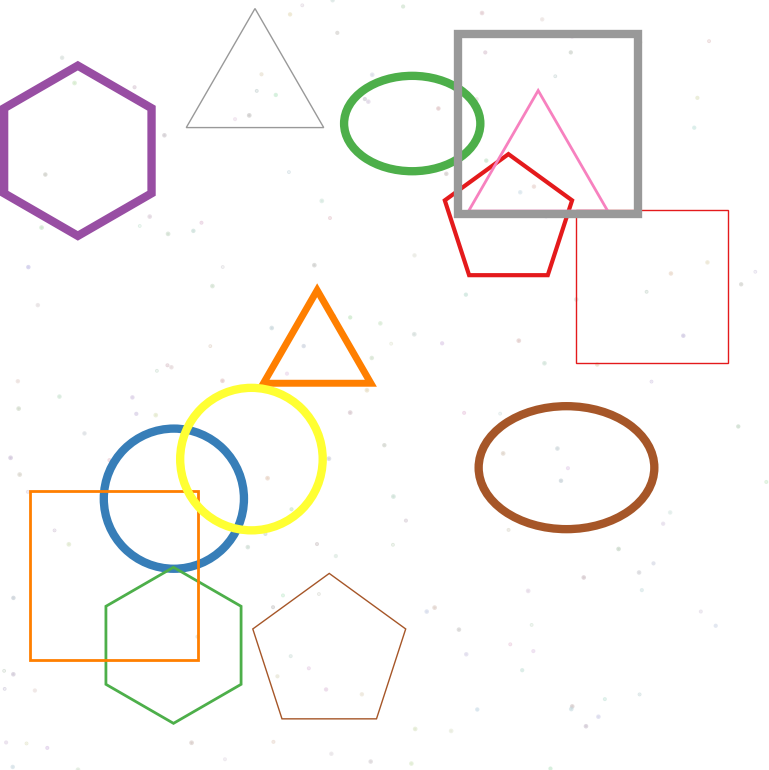[{"shape": "pentagon", "thickness": 1.5, "radius": 0.43, "center": [0.66, 0.713]}, {"shape": "square", "thickness": 0.5, "radius": 0.5, "center": [0.847, 0.628]}, {"shape": "circle", "thickness": 3, "radius": 0.46, "center": [0.226, 0.352]}, {"shape": "oval", "thickness": 3, "radius": 0.44, "center": [0.535, 0.84]}, {"shape": "hexagon", "thickness": 1, "radius": 0.51, "center": [0.225, 0.162]}, {"shape": "hexagon", "thickness": 3, "radius": 0.55, "center": [0.101, 0.804]}, {"shape": "triangle", "thickness": 2.5, "radius": 0.4, "center": [0.412, 0.543]}, {"shape": "square", "thickness": 1, "radius": 0.55, "center": [0.148, 0.253]}, {"shape": "circle", "thickness": 3, "radius": 0.46, "center": [0.327, 0.404]}, {"shape": "oval", "thickness": 3, "radius": 0.57, "center": [0.736, 0.393]}, {"shape": "pentagon", "thickness": 0.5, "radius": 0.52, "center": [0.428, 0.151]}, {"shape": "triangle", "thickness": 1, "radius": 0.52, "center": [0.699, 0.778]}, {"shape": "triangle", "thickness": 0.5, "radius": 0.52, "center": [0.331, 0.886]}, {"shape": "square", "thickness": 3, "radius": 0.58, "center": [0.712, 0.839]}]